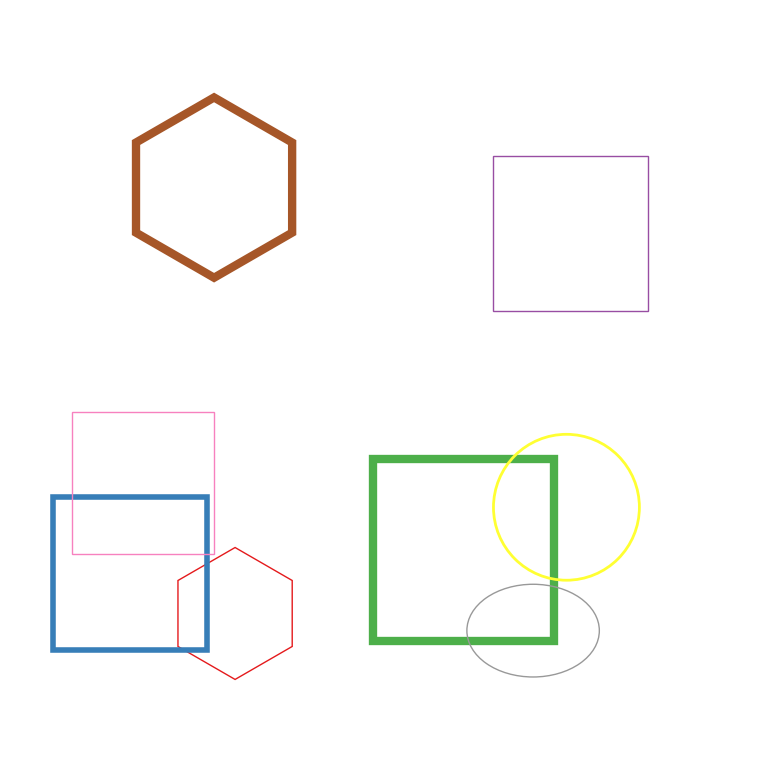[{"shape": "hexagon", "thickness": 0.5, "radius": 0.43, "center": [0.305, 0.203]}, {"shape": "square", "thickness": 2, "radius": 0.5, "center": [0.169, 0.255]}, {"shape": "square", "thickness": 3, "radius": 0.59, "center": [0.602, 0.286]}, {"shape": "square", "thickness": 0.5, "radius": 0.5, "center": [0.741, 0.697]}, {"shape": "circle", "thickness": 1, "radius": 0.47, "center": [0.736, 0.341]}, {"shape": "hexagon", "thickness": 3, "radius": 0.59, "center": [0.278, 0.756]}, {"shape": "square", "thickness": 0.5, "radius": 0.46, "center": [0.186, 0.372]}, {"shape": "oval", "thickness": 0.5, "radius": 0.43, "center": [0.692, 0.181]}]